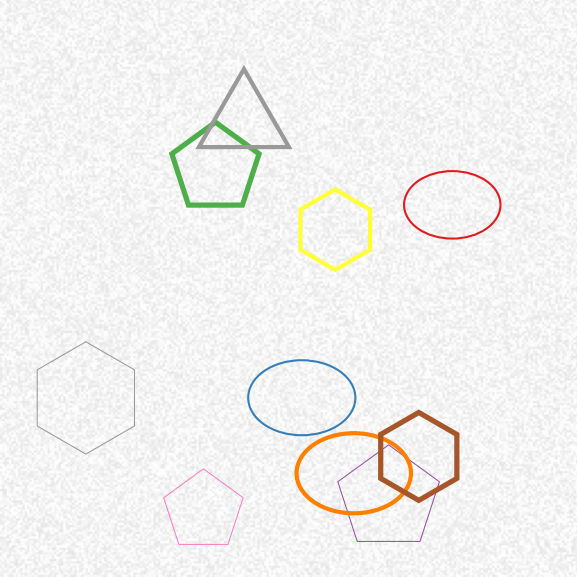[{"shape": "oval", "thickness": 1, "radius": 0.42, "center": [0.783, 0.644]}, {"shape": "oval", "thickness": 1, "radius": 0.46, "center": [0.523, 0.31]}, {"shape": "pentagon", "thickness": 2.5, "radius": 0.4, "center": [0.373, 0.708]}, {"shape": "pentagon", "thickness": 0.5, "radius": 0.46, "center": [0.673, 0.136]}, {"shape": "oval", "thickness": 2, "radius": 0.5, "center": [0.613, 0.18]}, {"shape": "hexagon", "thickness": 2, "radius": 0.35, "center": [0.581, 0.601]}, {"shape": "hexagon", "thickness": 2.5, "radius": 0.38, "center": [0.725, 0.209]}, {"shape": "pentagon", "thickness": 0.5, "radius": 0.36, "center": [0.352, 0.115]}, {"shape": "triangle", "thickness": 2, "radius": 0.45, "center": [0.422, 0.79]}, {"shape": "hexagon", "thickness": 0.5, "radius": 0.49, "center": [0.149, 0.31]}]